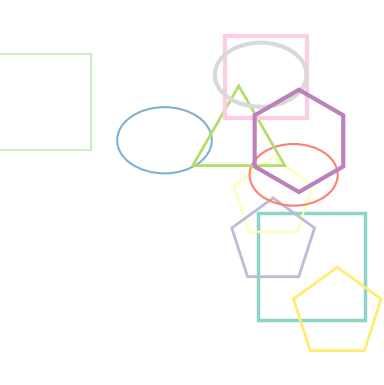[{"shape": "square", "thickness": 2.5, "radius": 0.7, "center": [0.809, 0.308]}, {"shape": "pentagon", "thickness": 1.5, "radius": 0.54, "center": [0.709, 0.485]}, {"shape": "pentagon", "thickness": 2, "radius": 0.57, "center": [0.709, 0.373]}, {"shape": "oval", "thickness": 1.5, "radius": 0.57, "center": [0.763, 0.546]}, {"shape": "oval", "thickness": 1.5, "radius": 0.61, "center": [0.427, 0.636]}, {"shape": "triangle", "thickness": 2, "radius": 0.69, "center": [0.62, 0.639]}, {"shape": "square", "thickness": 3, "radius": 0.53, "center": [0.69, 0.801]}, {"shape": "oval", "thickness": 3, "radius": 0.6, "center": [0.677, 0.806]}, {"shape": "hexagon", "thickness": 3, "radius": 0.66, "center": [0.777, 0.634]}, {"shape": "square", "thickness": 1.5, "radius": 0.62, "center": [0.111, 0.734]}, {"shape": "pentagon", "thickness": 2, "radius": 0.6, "center": [0.876, 0.186]}]